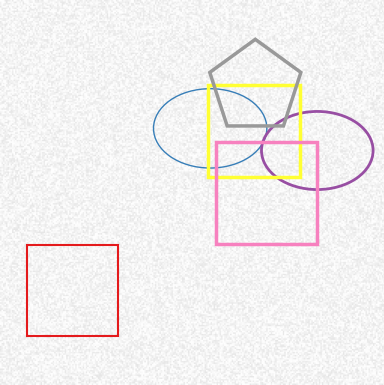[{"shape": "square", "thickness": 1.5, "radius": 0.59, "center": [0.187, 0.245]}, {"shape": "oval", "thickness": 1, "radius": 0.74, "center": [0.546, 0.667]}, {"shape": "oval", "thickness": 2, "radius": 0.72, "center": [0.824, 0.609]}, {"shape": "square", "thickness": 2.5, "radius": 0.6, "center": [0.659, 0.66]}, {"shape": "square", "thickness": 2.5, "radius": 0.66, "center": [0.692, 0.499]}, {"shape": "pentagon", "thickness": 2.5, "radius": 0.62, "center": [0.663, 0.773]}]